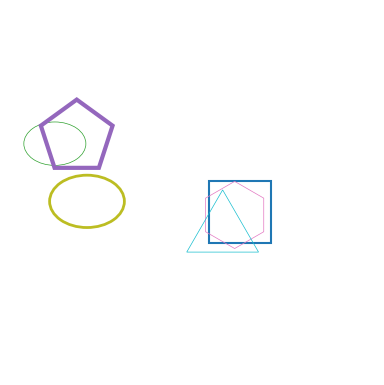[{"shape": "square", "thickness": 1.5, "radius": 0.4, "center": [0.624, 0.449]}, {"shape": "oval", "thickness": 0.5, "radius": 0.4, "center": [0.142, 0.627]}, {"shape": "pentagon", "thickness": 3, "radius": 0.49, "center": [0.199, 0.643]}, {"shape": "hexagon", "thickness": 0.5, "radius": 0.44, "center": [0.61, 0.442]}, {"shape": "oval", "thickness": 2, "radius": 0.49, "center": [0.226, 0.477]}, {"shape": "triangle", "thickness": 0.5, "radius": 0.54, "center": [0.578, 0.399]}]